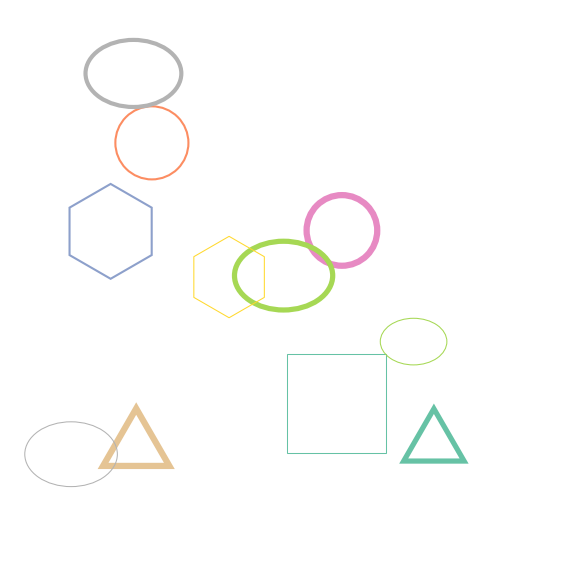[{"shape": "triangle", "thickness": 2.5, "radius": 0.3, "center": [0.751, 0.231]}, {"shape": "square", "thickness": 0.5, "radius": 0.43, "center": [0.583, 0.301]}, {"shape": "circle", "thickness": 1, "radius": 0.32, "center": [0.263, 0.752]}, {"shape": "hexagon", "thickness": 1, "radius": 0.41, "center": [0.192, 0.599]}, {"shape": "circle", "thickness": 3, "radius": 0.31, "center": [0.592, 0.6]}, {"shape": "oval", "thickness": 2.5, "radius": 0.43, "center": [0.491, 0.522]}, {"shape": "oval", "thickness": 0.5, "radius": 0.29, "center": [0.716, 0.408]}, {"shape": "hexagon", "thickness": 0.5, "radius": 0.35, "center": [0.397, 0.519]}, {"shape": "triangle", "thickness": 3, "radius": 0.33, "center": [0.236, 0.225]}, {"shape": "oval", "thickness": 0.5, "radius": 0.4, "center": [0.123, 0.213]}, {"shape": "oval", "thickness": 2, "radius": 0.41, "center": [0.231, 0.872]}]